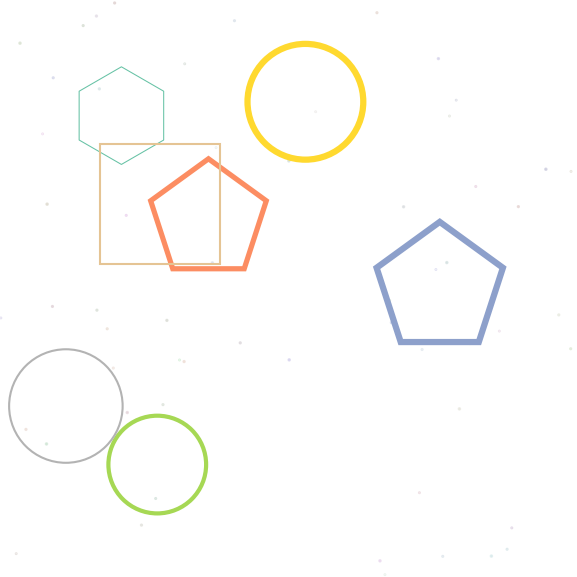[{"shape": "hexagon", "thickness": 0.5, "radius": 0.42, "center": [0.21, 0.799]}, {"shape": "pentagon", "thickness": 2.5, "radius": 0.53, "center": [0.361, 0.619]}, {"shape": "pentagon", "thickness": 3, "radius": 0.57, "center": [0.761, 0.5]}, {"shape": "circle", "thickness": 2, "radius": 0.42, "center": [0.272, 0.195]}, {"shape": "circle", "thickness": 3, "radius": 0.5, "center": [0.529, 0.823]}, {"shape": "square", "thickness": 1, "radius": 0.52, "center": [0.277, 0.646]}, {"shape": "circle", "thickness": 1, "radius": 0.49, "center": [0.114, 0.296]}]